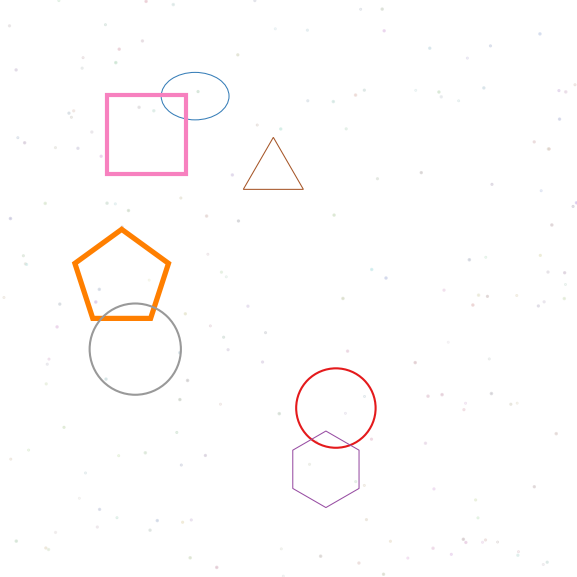[{"shape": "circle", "thickness": 1, "radius": 0.34, "center": [0.582, 0.293]}, {"shape": "oval", "thickness": 0.5, "radius": 0.29, "center": [0.338, 0.833]}, {"shape": "hexagon", "thickness": 0.5, "radius": 0.33, "center": [0.564, 0.186]}, {"shape": "pentagon", "thickness": 2.5, "radius": 0.43, "center": [0.211, 0.517]}, {"shape": "triangle", "thickness": 0.5, "radius": 0.3, "center": [0.473, 0.701]}, {"shape": "square", "thickness": 2, "radius": 0.34, "center": [0.253, 0.766]}, {"shape": "circle", "thickness": 1, "radius": 0.4, "center": [0.234, 0.395]}]